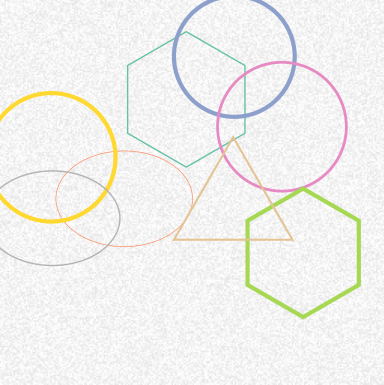[{"shape": "hexagon", "thickness": 1, "radius": 0.88, "center": [0.484, 0.742]}, {"shape": "oval", "thickness": 0.5, "radius": 0.89, "center": [0.323, 0.484]}, {"shape": "circle", "thickness": 3, "radius": 0.78, "center": [0.609, 0.853]}, {"shape": "circle", "thickness": 2, "radius": 0.84, "center": [0.732, 0.671]}, {"shape": "hexagon", "thickness": 3, "radius": 0.83, "center": [0.788, 0.343]}, {"shape": "circle", "thickness": 3, "radius": 0.83, "center": [0.133, 0.591]}, {"shape": "triangle", "thickness": 1.5, "radius": 0.89, "center": [0.606, 0.466]}, {"shape": "oval", "thickness": 1, "radius": 0.88, "center": [0.136, 0.433]}]